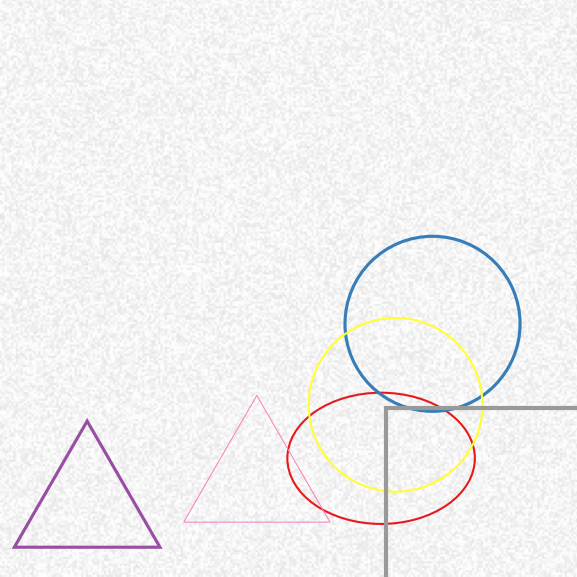[{"shape": "oval", "thickness": 1, "radius": 0.81, "center": [0.66, 0.206]}, {"shape": "circle", "thickness": 1.5, "radius": 0.76, "center": [0.749, 0.438]}, {"shape": "triangle", "thickness": 1.5, "radius": 0.73, "center": [0.151, 0.124]}, {"shape": "circle", "thickness": 1, "radius": 0.75, "center": [0.685, 0.298]}, {"shape": "triangle", "thickness": 0.5, "radius": 0.73, "center": [0.445, 0.168]}, {"shape": "square", "thickness": 2, "radius": 0.94, "center": [0.856, 0.104]}]